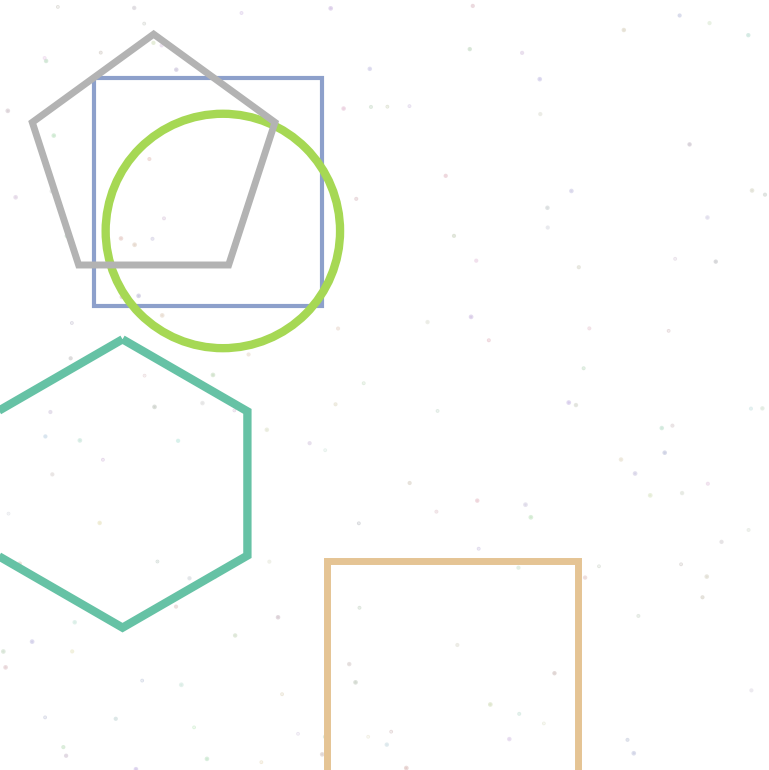[{"shape": "hexagon", "thickness": 3, "radius": 0.94, "center": [0.159, 0.372]}, {"shape": "square", "thickness": 1.5, "radius": 0.74, "center": [0.27, 0.751]}, {"shape": "circle", "thickness": 3, "radius": 0.76, "center": [0.289, 0.7]}, {"shape": "square", "thickness": 2.5, "radius": 0.82, "center": [0.588, 0.108]}, {"shape": "pentagon", "thickness": 2.5, "radius": 0.83, "center": [0.2, 0.79]}]